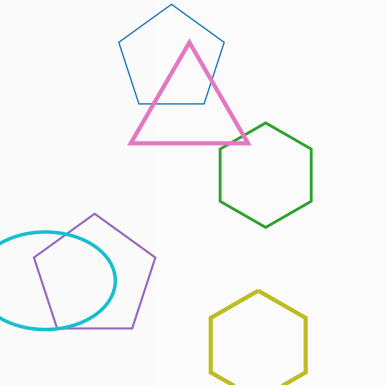[{"shape": "pentagon", "thickness": 1, "radius": 0.72, "center": [0.443, 0.846]}, {"shape": "hexagon", "thickness": 2, "radius": 0.68, "center": [0.686, 0.545]}, {"shape": "pentagon", "thickness": 1.5, "radius": 0.82, "center": [0.244, 0.28]}, {"shape": "triangle", "thickness": 3, "radius": 0.87, "center": [0.489, 0.715]}, {"shape": "hexagon", "thickness": 3, "radius": 0.71, "center": [0.666, 0.103]}, {"shape": "oval", "thickness": 2.5, "radius": 0.9, "center": [0.117, 0.271]}]